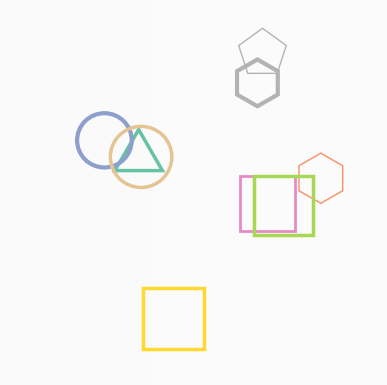[{"shape": "triangle", "thickness": 2.5, "radius": 0.35, "center": [0.358, 0.592]}, {"shape": "hexagon", "thickness": 1, "radius": 0.33, "center": [0.828, 0.537]}, {"shape": "circle", "thickness": 3, "radius": 0.35, "center": [0.269, 0.635]}, {"shape": "square", "thickness": 2, "radius": 0.35, "center": [0.691, 0.472]}, {"shape": "square", "thickness": 2.5, "radius": 0.38, "center": [0.731, 0.467]}, {"shape": "square", "thickness": 2.5, "radius": 0.39, "center": [0.447, 0.173]}, {"shape": "circle", "thickness": 2.5, "radius": 0.4, "center": [0.364, 0.592]}, {"shape": "hexagon", "thickness": 3, "radius": 0.3, "center": [0.664, 0.785]}, {"shape": "pentagon", "thickness": 1, "radius": 0.32, "center": [0.677, 0.862]}]